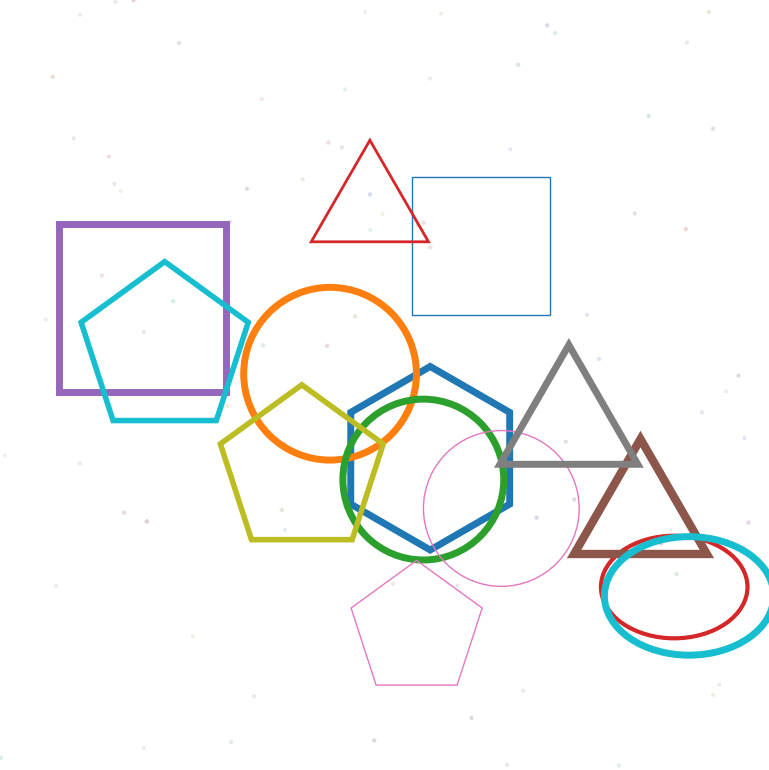[{"shape": "hexagon", "thickness": 2.5, "radius": 0.6, "center": [0.559, 0.405]}, {"shape": "square", "thickness": 0.5, "radius": 0.45, "center": [0.625, 0.681]}, {"shape": "circle", "thickness": 2.5, "radius": 0.56, "center": [0.429, 0.515]}, {"shape": "circle", "thickness": 2.5, "radius": 0.52, "center": [0.55, 0.377]}, {"shape": "triangle", "thickness": 1, "radius": 0.44, "center": [0.48, 0.73]}, {"shape": "oval", "thickness": 1.5, "radius": 0.48, "center": [0.876, 0.238]}, {"shape": "square", "thickness": 2.5, "radius": 0.54, "center": [0.185, 0.6]}, {"shape": "triangle", "thickness": 3, "radius": 0.5, "center": [0.832, 0.33]}, {"shape": "circle", "thickness": 0.5, "radius": 0.51, "center": [0.651, 0.34]}, {"shape": "pentagon", "thickness": 0.5, "radius": 0.45, "center": [0.541, 0.183]}, {"shape": "triangle", "thickness": 2.5, "radius": 0.52, "center": [0.739, 0.449]}, {"shape": "pentagon", "thickness": 2, "radius": 0.56, "center": [0.392, 0.389]}, {"shape": "pentagon", "thickness": 2, "radius": 0.57, "center": [0.214, 0.546]}, {"shape": "oval", "thickness": 2.5, "radius": 0.55, "center": [0.895, 0.226]}]